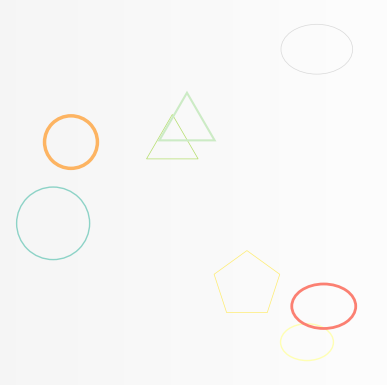[{"shape": "circle", "thickness": 1, "radius": 0.47, "center": [0.137, 0.42]}, {"shape": "oval", "thickness": 1, "radius": 0.34, "center": [0.792, 0.111]}, {"shape": "oval", "thickness": 2, "radius": 0.41, "center": [0.836, 0.205]}, {"shape": "circle", "thickness": 2.5, "radius": 0.34, "center": [0.183, 0.631]}, {"shape": "triangle", "thickness": 0.5, "radius": 0.38, "center": [0.445, 0.626]}, {"shape": "oval", "thickness": 0.5, "radius": 0.46, "center": [0.818, 0.872]}, {"shape": "triangle", "thickness": 1.5, "radius": 0.41, "center": [0.483, 0.677]}, {"shape": "pentagon", "thickness": 0.5, "radius": 0.45, "center": [0.637, 0.26]}]